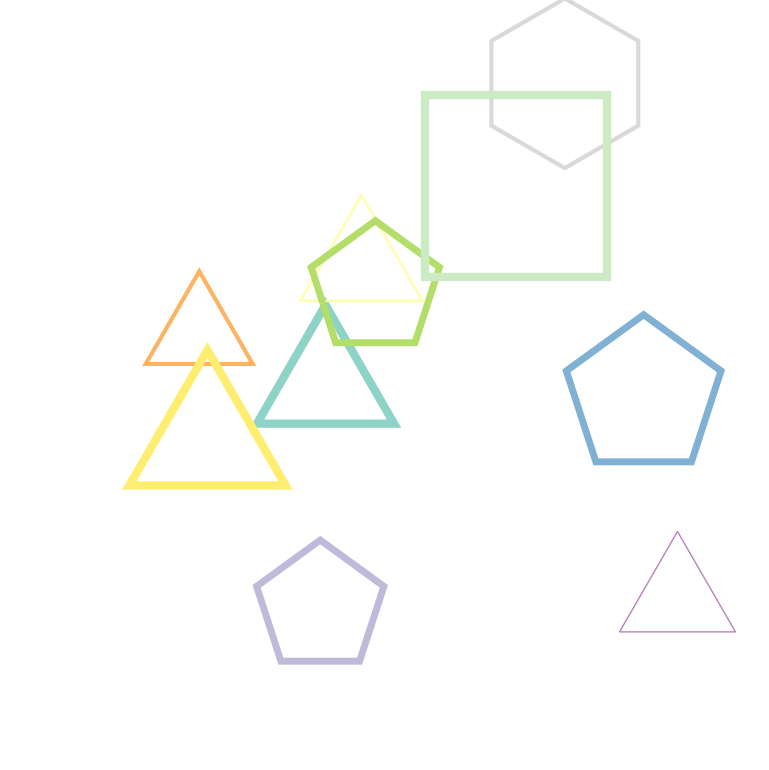[{"shape": "triangle", "thickness": 3, "radius": 0.51, "center": [0.423, 0.501]}, {"shape": "triangle", "thickness": 1, "radius": 0.46, "center": [0.469, 0.655]}, {"shape": "pentagon", "thickness": 2.5, "radius": 0.43, "center": [0.416, 0.212]}, {"shape": "pentagon", "thickness": 2.5, "radius": 0.53, "center": [0.836, 0.486]}, {"shape": "triangle", "thickness": 1.5, "radius": 0.4, "center": [0.259, 0.567]}, {"shape": "pentagon", "thickness": 2.5, "radius": 0.44, "center": [0.487, 0.626]}, {"shape": "hexagon", "thickness": 1.5, "radius": 0.55, "center": [0.734, 0.892]}, {"shape": "triangle", "thickness": 0.5, "radius": 0.43, "center": [0.88, 0.223]}, {"shape": "square", "thickness": 3, "radius": 0.59, "center": [0.67, 0.758]}, {"shape": "triangle", "thickness": 3, "radius": 0.59, "center": [0.269, 0.428]}]